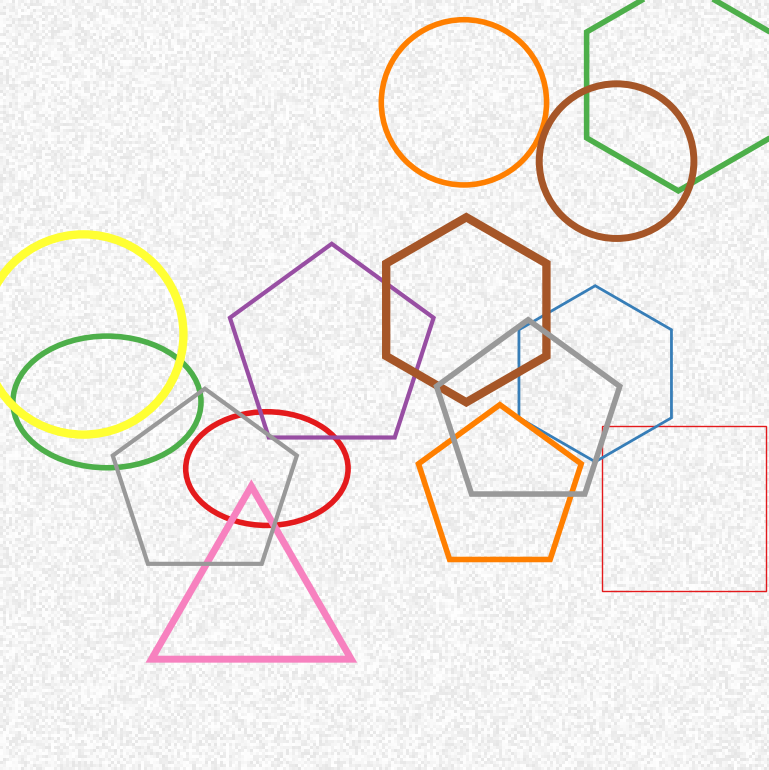[{"shape": "oval", "thickness": 2, "radius": 0.53, "center": [0.347, 0.391]}, {"shape": "square", "thickness": 0.5, "radius": 0.53, "center": [0.888, 0.34]}, {"shape": "hexagon", "thickness": 1, "radius": 0.57, "center": [0.773, 0.515]}, {"shape": "hexagon", "thickness": 2, "radius": 0.69, "center": [0.881, 0.89]}, {"shape": "oval", "thickness": 2, "radius": 0.61, "center": [0.139, 0.478]}, {"shape": "pentagon", "thickness": 1.5, "radius": 0.7, "center": [0.431, 0.544]}, {"shape": "pentagon", "thickness": 2, "radius": 0.56, "center": [0.649, 0.363]}, {"shape": "circle", "thickness": 2, "radius": 0.54, "center": [0.603, 0.867]}, {"shape": "circle", "thickness": 3, "radius": 0.65, "center": [0.108, 0.566]}, {"shape": "hexagon", "thickness": 3, "radius": 0.6, "center": [0.606, 0.598]}, {"shape": "circle", "thickness": 2.5, "radius": 0.5, "center": [0.801, 0.791]}, {"shape": "triangle", "thickness": 2.5, "radius": 0.75, "center": [0.326, 0.219]}, {"shape": "pentagon", "thickness": 2, "radius": 0.63, "center": [0.686, 0.46]}, {"shape": "pentagon", "thickness": 1.5, "radius": 0.63, "center": [0.266, 0.369]}]